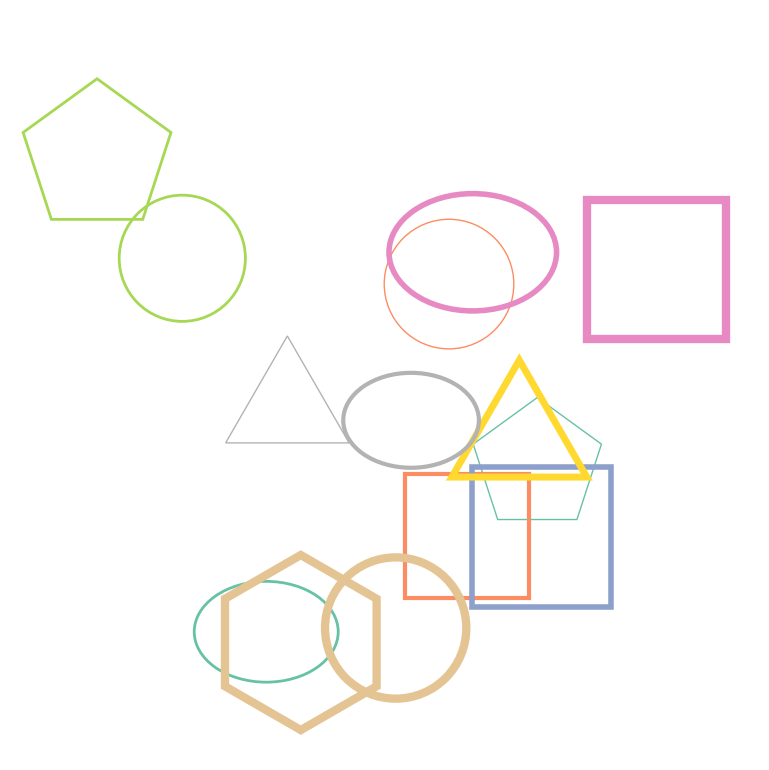[{"shape": "pentagon", "thickness": 0.5, "radius": 0.44, "center": [0.698, 0.396]}, {"shape": "oval", "thickness": 1, "radius": 0.47, "center": [0.346, 0.18]}, {"shape": "circle", "thickness": 0.5, "radius": 0.42, "center": [0.583, 0.631]}, {"shape": "square", "thickness": 1.5, "radius": 0.4, "center": [0.606, 0.304]}, {"shape": "square", "thickness": 2, "radius": 0.45, "center": [0.703, 0.302]}, {"shape": "oval", "thickness": 2, "radius": 0.54, "center": [0.614, 0.672]}, {"shape": "square", "thickness": 3, "radius": 0.45, "center": [0.853, 0.65]}, {"shape": "pentagon", "thickness": 1, "radius": 0.5, "center": [0.126, 0.797]}, {"shape": "circle", "thickness": 1, "radius": 0.41, "center": [0.237, 0.665]}, {"shape": "triangle", "thickness": 2.5, "radius": 0.51, "center": [0.674, 0.431]}, {"shape": "circle", "thickness": 3, "radius": 0.46, "center": [0.514, 0.184]}, {"shape": "hexagon", "thickness": 3, "radius": 0.57, "center": [0.391, 0.166]}, {"shape": "triangle", "thickness": 0.5, "radius": 0.46, "center": [0.373, 0.471]}, {"shape": "oval", "thickness": 1.5, "radius": 0.44, "center": [0.534, 0.454]}]